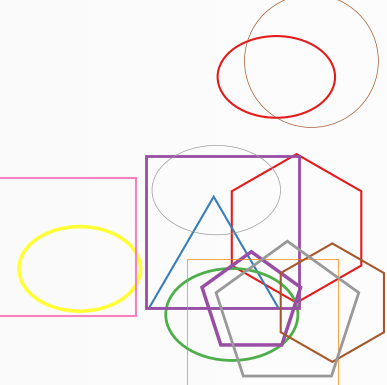[{"shape": "hexagon", "thickness": 1.5, "radius": 0.96, "center": [0.765, 0.407]}, {"shape": "oval", "thickness": 1.5, "radius": 0.76, "center": [0.713, 0.8]}, {"shape": "triangle", "thickness": 1.5, "radius": 0.97, "center": [0.552, 0.296]}, {"shape": "oval", "thickness": 2, "radius": 0.85, "center": [0.598, 0.183]}, {"shape": "square", "thickness": 2, "radius": 0.99, "center": [0.573, 0.397]}, {"shape": "pentagon", "thickness": 2.5, "radius": 0.67, "center": [0.649, 0.212]}, {"shape": "square", "thickness": 0.5, "radius": 0.98, "center": [0.678, 0.132]}, {"shape": "oval", "thickness": 2.5, "radius": 0.78, "center": [0.206, 0.302]}, {"shape": "hexagon", "thickness": 1.5, "radius": 0.77, "center": [0.858, 0.214]}, {"shape": "circle", "thickness": 0.5, "radius": 0.86, "center": [0.804, 0.842]}, {"shape": "square", "thickness": 1.5, "radius": 0.9, "center": [0.17, 0.359]}, {"shape": "oval", "thickness": 0.5, "radius": 0.83, "center": [0.558, 0.506]}, {"shape": "pentagon", "thickness": 2, "radius": 0.97, "center": [0.742, 0.18]}]